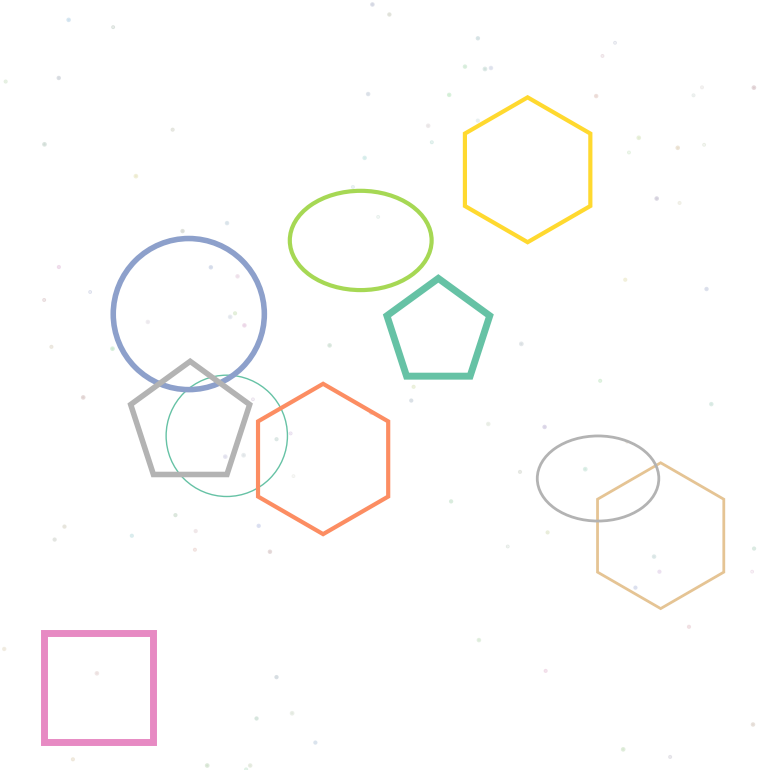[{"shape": "pentagon", "thickness": 2.5, "radius": 0.35, "center": [0.569, 0.568]}, {"shape": "circle", "thickness": 0.5, "radius": 0.39, "center": [0.295, 0.434]}, {"shape": "hexagon", "thickness": 1.5, "radius": 0.49, "center": [0.42, 0.404]}, {"shape": "circle", "thickness": 2, "radius": 0.49, "center": [0.245, 0.592]}, {"shape": "square", "thickness": 2.5, "radius": 0.35, "center": [0.128, 0.107]}, {"shape": "oval", "thickness": 1.5, "radius": 0.46, "center": [0.468, 0.688]}, {"shape": "hexagon", "thickness": 1.5, "radius": 0.47, "center": [0.685, 0.78]}, {"shape": "hexagon", "thickness": 1, "radius": 0.47, "center": [0.858, 0.304]}, {"shape": "pentagon", "thickness": 2, "radius": 0.41, "center": [0.247, 0.449]}, {"shape": "oval", "thickness": 1, "radius": 0.39, "center": [0.777, 0.379]}]